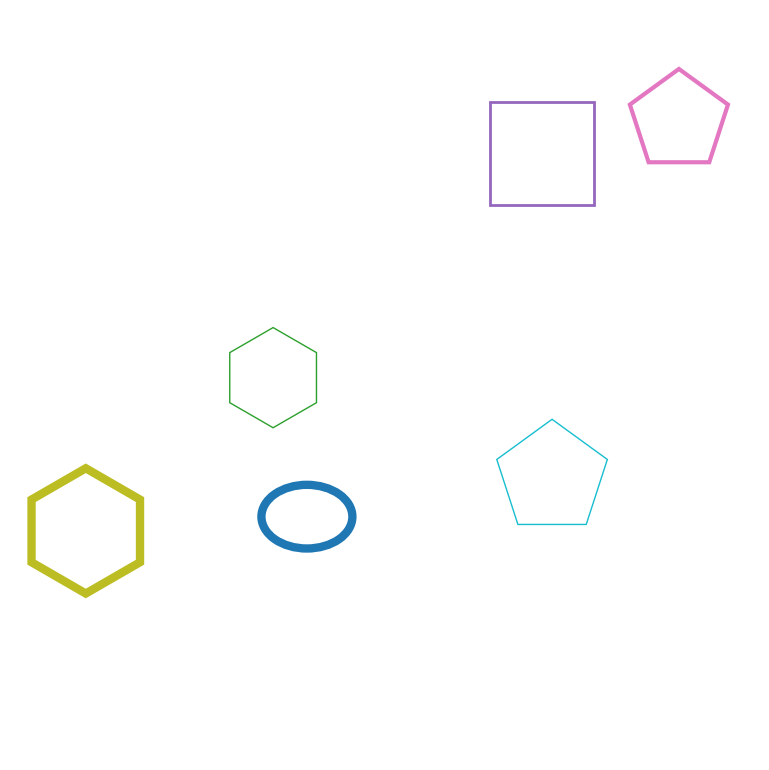[{"shape": "oval", "thickness": 3, "radius": 0.3, "center": [0.399, 0.329]}, {"shape": "hexagon", "thickness": 0.5, "radius": 0.33, "center": [0.355, 0.51]}, {"shape": "square", "thickness": 1, "radius": 0.34, "center": [0.704, 0.801]}, {"shape": "pentagon", "thickness": 1.5, "radius": 0.33, "center": [0.882, 0.843]}, {"shape": "hexagon", "thickness": 3, "radius": 0.41, "center": [0.111, 0.311]}, {"shape": "pentagon", "thickness": 0.5, "radius": 0.38, "center": [0.717, 0.38]}]